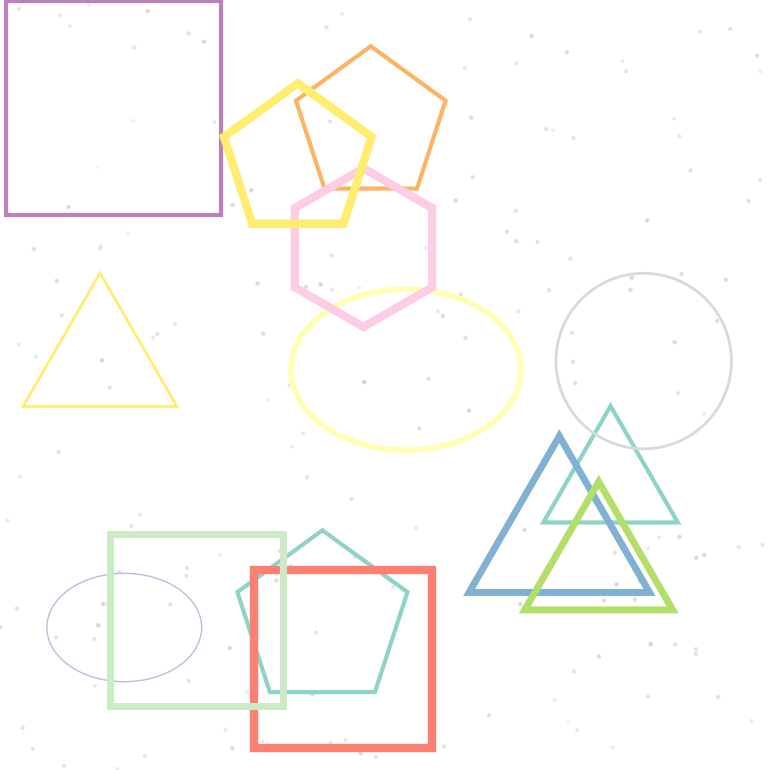[{"shape": "triangle", "thickness": 1.5, "radius": 0.5, "center": [0.793, 0.372]}, {"shape": "pentagon", "thickness": 1.5, "radius": 0.58, "center": [0.419, 0.195]}, {"shape": "oval", "thickness": 2, "radius": 0.75, "center": [0.527, 0.52]}, {"shape": "oval", "thickness": 0.5, "radius": 0.5, "center": [0.161, 0.185]}, {"shape": "square", "thickness": 3, "radius": 0.58, "center": [0.446, 0.144]}, {"shape": "triangle", "thickness": 2.5, "radius": 0.68, "center": [0.726, 0.298]}, {"shape": "pentagon", "thickness": 1.5, "radius": 0.51, "center": [0.482, 0.838]}, {"shape": "triangle", "thickness": 2.5, "radius": 0.55, "center": [0.778, 0.263]}, {"shape": "hexagon", "thickness": 3, "radius": 0.51, "center": [0.472, 0.678]}, {"shape": "circle", "thickness": 1, "radius": 0.57, "center": [0.836, 0.531]}, {"shape": "square", "thickness": 1.5, "radius": 0.7, "center": [0.147, 0.86]}, {"shape": "square", "thickness": 2.5, "radius": 0.56, "center": [0.255, 0.195]}, {"shape": "triangle", "thickness": 1, "radius": 0.58, "center": [0.13, 0.53]}, {"shape": "pentagon", "thickness": 3, "radius": 0.5, "center": [0.387, 0.791]}]